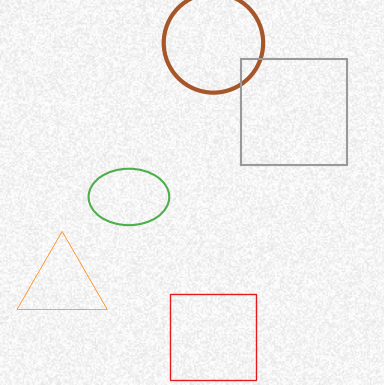[{"shape": "square", "thickness": 1, "radius": 0.56, "center": [0.553, 0.123]}, {"shape": "oval", "thickness": 1.5, "radius": 0.52, "center": [0.335, 0.488]}, {"shape": "triangle", "thickness": 0.5, "radius": 0.68, "center": [0.161, 0.264]}, {"shape": "circle", "thickness": 3, "radius": 0.65, "center": [0.554, 0.888]}, {"shape": "square", "thickness": 1.5, "radius": 0.69, "center": [0.763, 0.708]}]